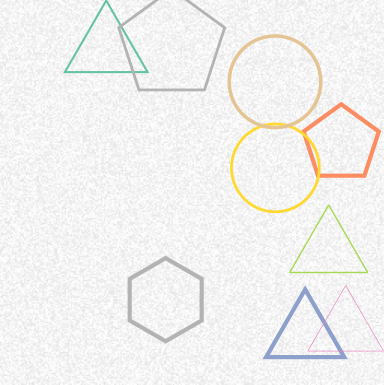[{"shape": "triangle", "thickness": 1.5, "radius": 0.62, "center": [0.276, 0.875]}, {"shape": "pentagon", "thickness": 3, "radius": 0.51, "center": [0.886, 0.627]}, {"shape": "triangle", "thickness": 3, "radius": 0.59, "center": [0.793, 0.131]}, {"shape": "triangle", "thickness": 0.5, "radius": 0.57, "center": [0.898, 0.145]}, {"shape": "triangle", "thickness": 1, "radius": 0.59, "center": [0.854, 0.351]}, {"shape": "circle", "thickness": 2, "radius": 0.57, "center": [0.715, 0.564]}, {"shape": "circle", "thickness": 2.5, "radius": 0.59, "center": [0.714, 0.787]}, {"shape": "pentagon", "thickness": 2, "radius": 0.72, "center": [0.446, 0.883]}, {"shape": "hexagon", "thickness": 3, "radius": 0.54, "center": [0.43, 0.222]}]